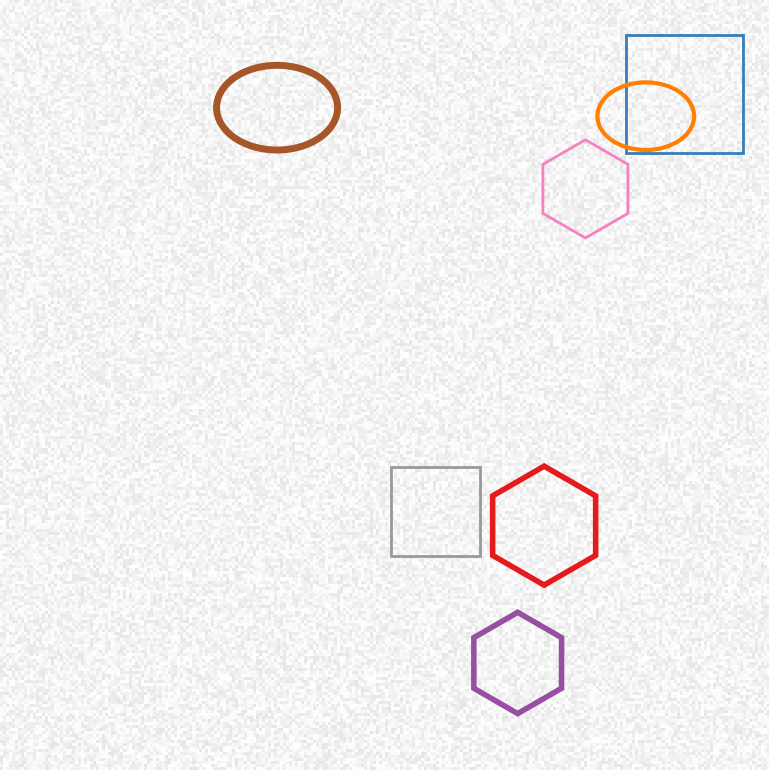[{"shape": "hexagon", "thickness": 2, "radius": 0.39, "center": [0.707, 0.317]}, {"shape": "square", "thickness": 1, "radius": 0.38, "center": [0.889, 0.878]}, {"shape": "hexagon", "thickness": 2, "radius": 0.33, "center": [0.672, 0.139]}, {"shape": "oval", "thickness": 1.5, "radius": 0.31, "center": [0.839, 0.849]}, {"shape": "oval", "thickness": 2.5, "radius": 0.39, "center": [0.36, 0.86]}, {"shape": "hexagon", "thickness": 1, "radius": 0.32, "center": [0.76, 0.755]}, {"shape": "square", "thickness": 1, "radius": 0.29, "center": [0.565, 0.335]}]